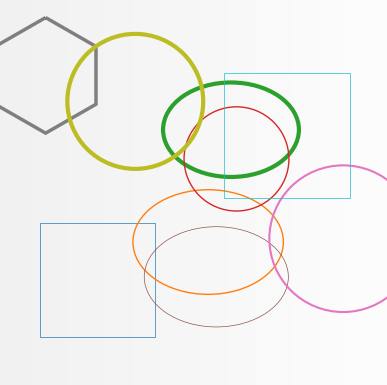[{"shape": "square", "thickness": 0.5, "radius": 0.74, "center": [0.252, 0.273]}, {"shape": "oval", "thickness": 1, "radius": 0.97, "center": [0.537, 0.371]}, {"shape": "oval", "thickness": 3, "radius": 0.88, "center": [0.596, 0.663]}, {"shape": "circle", "thickness": 1, "radius": 0.68, "center": [0.61, 0.587]}, {"shape": "oval", "thickness": 0.5, "radius": 0.93, "center": [0.558, 0.281]}, {"shape": "circle", "thickness": 1.5, "radius": 0.95, "center": [0.886, 0.38]}, {"shape": "hexagon", "thickness": 2.5, "radius": 0.75, "center": [0.118, 0.804]}, {"shape": "circle", "thickness": 3, "radius": 0.88, "center": [0.349, 0.737]}, {"shape": "square", "thickness": 0.5, "radius": 0.82, "center": [0.741, 0.648]}]